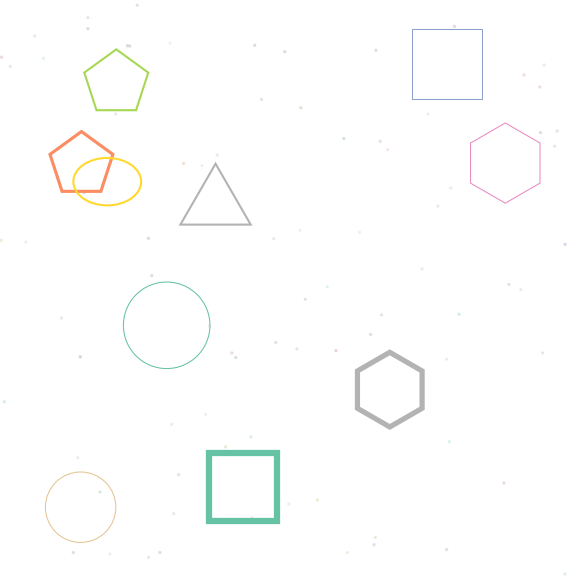[{"shape": "square", "thickness": 3, "radius": 0.29, "center": [0.421, 0.156]}, {"shape": "circle", "thickness": 0.5, "radius": 0.37, "center": [0.289, 0.436]}, {"shape": "pentagon", "thickness": 1.5, "radius": 0.29, "center": [0.141, 0.714]}, {"shape": "square", "thickness": 0.5, "radius": 0.3, "center": [0.774, 0.889]}, {"shape": "hexagon", "thickness": 0.5, "radius": 0.35, "center": [0.875, 0.717]}, {"shape": "pentagon", "thickness": 1, "radius": 0.29, "center": [0.201, 0.855]}, {"shape": "oval", "thickness": 1, "radius": 0.29, "center": [0.186, 0.685]}, {"shape": "circle", "thickness": 0.5, "radius": 0.3, "center": [0.14, 0.121]}, {"shape": "hexagon", "thickness": 2.5, "radius": 0.32, "center": [0.675, 0.324]}, {"shape": "triangle", "thickness": 1, "radius": 0.35, "center": [0.373, 0.645]}]